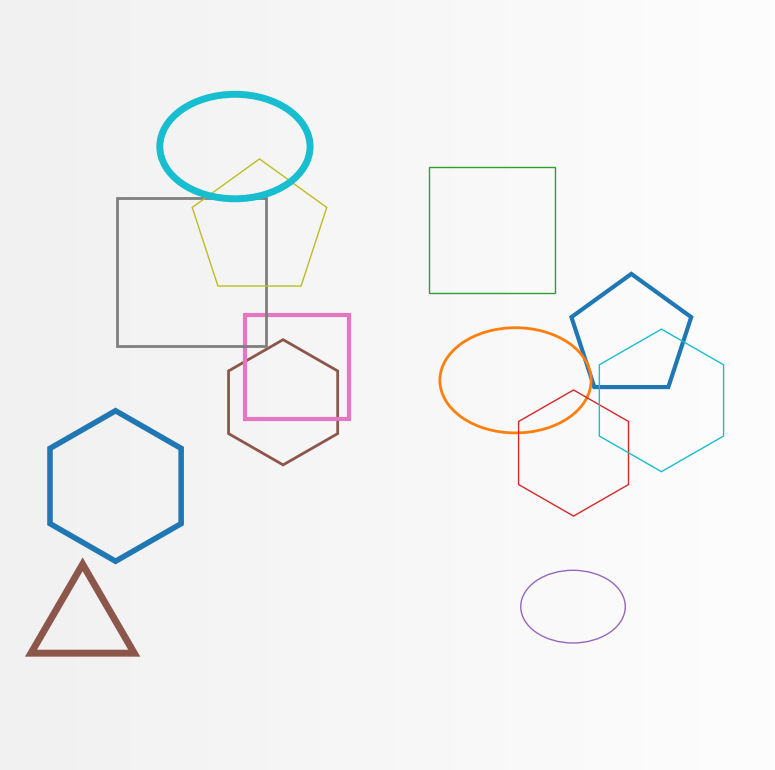[{"shape": "hexagon", "thickness": 2, "radius": 0.49, "center": [0.149, 0.369]}, {"shape": "pentagon", "thickness": 1.5, "radius": 0.41, "center": [0.815, 0.563]}, {"shape": "oval", "thickness": 1, "radius": 0.49, "center": [0.665, 0.506]}, {"shape": "square", "thickness": 0.5, "radius": 0.41, "center": [0.635, 0.701]}, {"shape": "hexagon", "thickness": 0.5, "radius": 0.41, "center": [0.74, 0.412]}, {"shape": "oval", "thickness": 0.5, "radius": 0.34, "center": [0.739, 0.212]}, {"shape": "triangle", "thickness": 2.5, "radius": 0.38, "center": [0.107, 0.19]}, {"shape": "hexagon", "thickness": 1, "radius": 0.41, "center": [0.365, 0.478]}, {"shape": "square", "thickness": 1.5, "radius": 0.34, "center": [0.383, 0.524]}, {"shape": "square", "thickness": 1, "radius": 0.48, "center": [0.247, 0.647]}, {"shape": "pentagon", "thickness": 0.5, "radius": 0.46, "center": [0.335, 0.702]}, {"shape": "oval", "thickness": 2.5, "radius": 0.48, "center": [0.303, 0.81]}, {"shape": "hexagon", "thickness": 0.5, "radius": 0.46, "center": [0.853, 0.48]}]